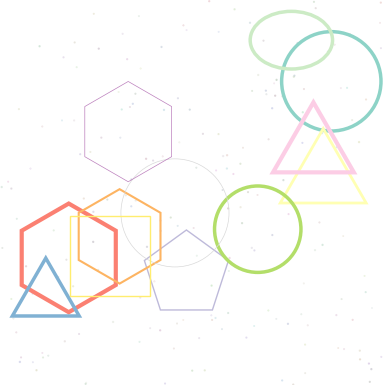[{"shape": "circle", "thickness": 2.5, "radius": 0.65, "center": [0.861, 0.789]}, {"shape": "triangle", "thickness": 2, "radius": 0.64, "center": [0.84, 0.537]}, {"shape": "pentagon", "thickness": 1, "radius": 0.57, "center": [0.484, 0.288]}, {"shape": "hexagon", "thickness": 3, "radius": 0.71, "center": [0.179, 0.33]}, {"shape": "triangle", "thickness": 2.5, "radius": 0.5, "center": [0.119, 0.229]}, {"shape": "hexagon", "thickness": 1.5, "radius": 0.61, "center": [0.311, 0.386]}, {"shape": "circle", "thickness": 2.5, "radius": 0.56, "center": [0.669, 0.405]}, {"shape": "triangle", "thickness": 3, "radius": 0.61, "center": [0.814, 0.613]}, {"shape": "circle", "thickness": 0.5, "radius": 0.7, "center": [0.454, 0.447]}, {"shape": "hexagon", "thickness": 0.5, "radius": 0.65, "center": [0.333, 0.658]}, {"shape": "oval", "thickness": 2.5, "radius": 0.53, "center": [0.757, 0.896]}, {"shape": "square", "thickness": 1, "radius": 0.52, "center": [0.286, 0.334]}]